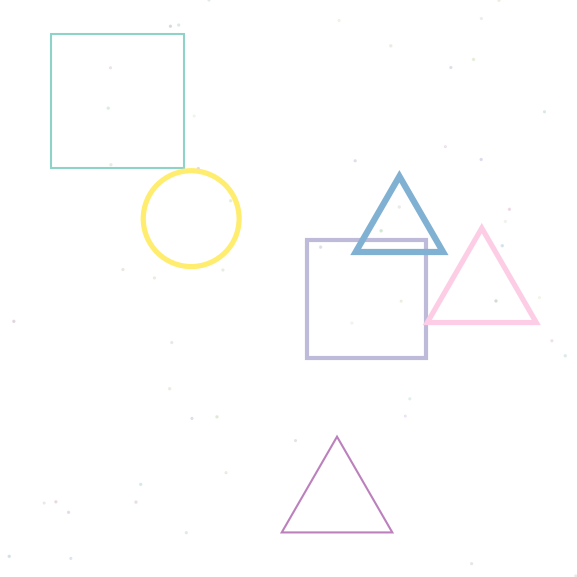[{"shape": "square", "thickness": 1, "radius": 0.58, "center": [0.203, 0.825]}, {"shape": "square", "thickness": 2, "radius": 0.51, "center": [0.634, 0.482]}, {"shape": "triangle", "thickness": 3, "radius": 0.44, "center": [0.692, 0.606]}, {"shape": "triangle", "thickness": 2.5, "radius": 0.54, "center": [0.834, 0.495]}, {"shape": "triangle", "thickness": 1, "radius": 0.55, "center": [0.584, 0.132]}, {"shape": "circle", "thickness": 2.5, "radius": 0.42, "center": [0.331, 0.621]}]